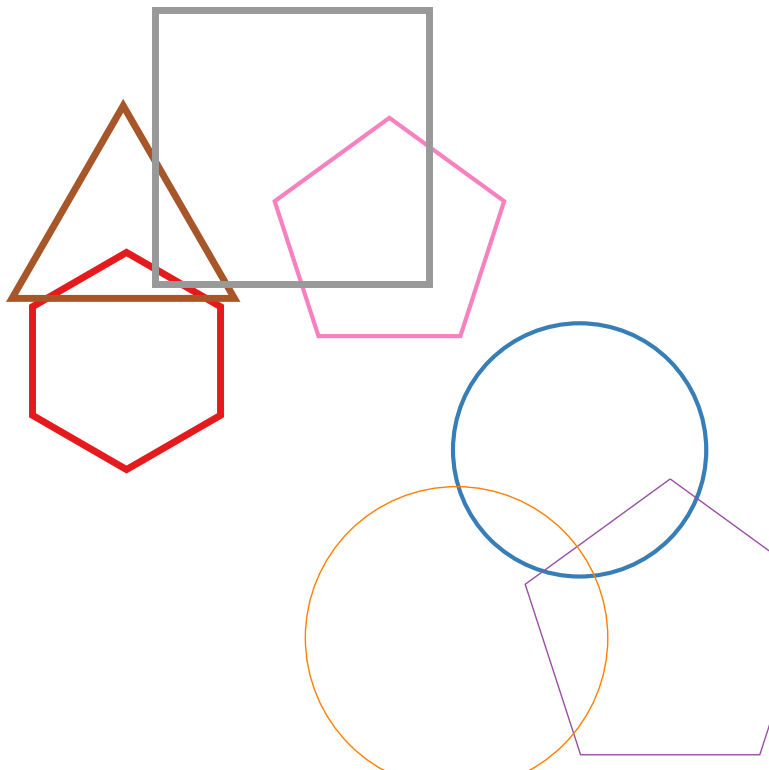[{"shape": "hexagon", "thickness": 2.5, "radius": 0.71, "center": [0.164, 0.531]}, {"shape": "circle", "thickness": 1.5, "radius": 0.82, "center": [0.753, 0.416]}, {"shape": "pentagon", "thickness": 0.5, "radius": 0.99, "center": [0.87, 0.18]}, {"shape": "circle", "thickness": 0.5, "radius": 0.98, "center": [0.593, 0.172]}, {"shape": "triangle", "thickness": 2.5, "radius": 0.83, "center": [0.16, 0.696]}, {"shape": "pentagon", "thickness": 1.5, "radius": 0.78, "center": [0.506, 0.69]}, {"shape": "square", "thickness": 2.5, "radius": 0.89, "center": [0.379, 0.809]}]